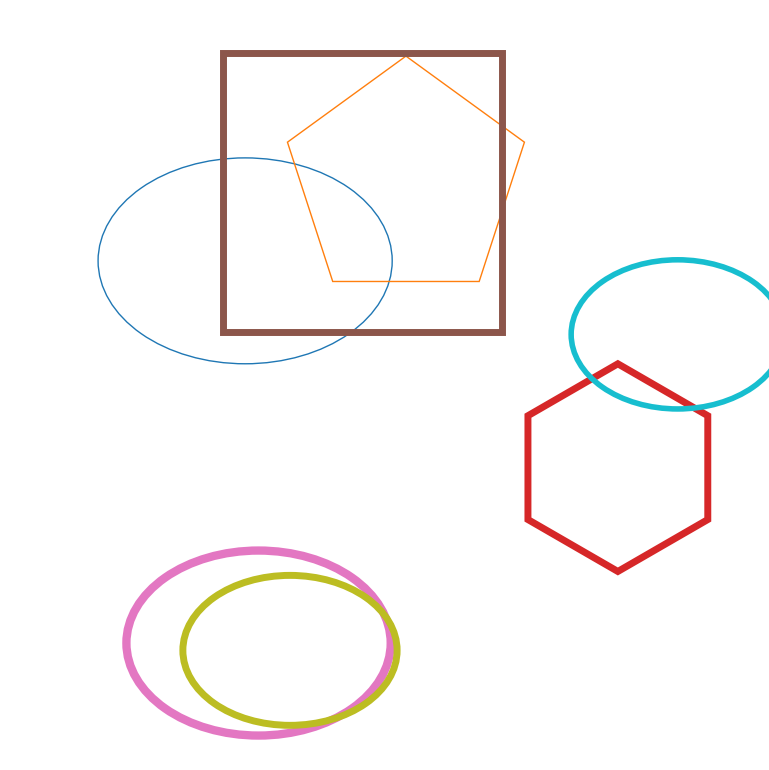[{"shape": "oval", "thickness": 0.5, "radius": 0.95, "center": [0.318, 0.661]}, {"shape": "pentagon", "thickness": 0.5, "radius": 0.81, "center": [0.527, 0.765]}, {"shape": "hexagon", "thickness": 2.5, "radius": 0.67, "center": [0.802, 0.393]}, {"shape": "square", "thickness": 2.5, "radius": 0.9, "center": [0.471, 0.75]}, {"shape": "oval", "thickness": 3, "radius": 0.86, "center": [0.336, 0.165]}, {"shape": "oval", "thickness": 2.5, "radius": 0.7, "center": [0.377, 0.155]}, {"shape": "oval", "thickness": 2, "radius": 0.69, "center": [0.88, 0.566]}]